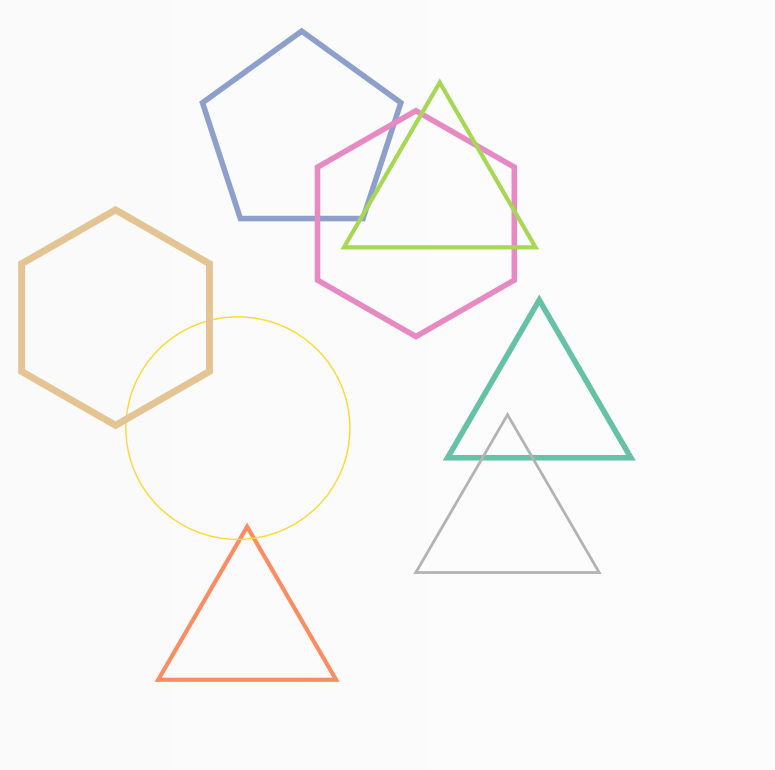[{"shape": "triangle", "thickness": 2, "radius": 0.68, "center": [0.696, 0.474]}, {"shape": "triangle", "thickness": 1.5, "radius": 0.66, "center": [0.319, 0.183]}, {"shape": "pentagon", "thickness": 2, "radius": 0.67, "center": [0.389, 0.825]}, {"shape": "hexagon", "thickness": 2, "radius": 0.73, "center": [0.537, 0.71]}, {"shape": "triangle", "thickness": 1.5, "radius": 0.71, "center": [0.567, 0.75]}, {"shape": "circle", "thickness": 0.5, "radius": 0.72, "center": [0.307, 0.444]}, {"shape": "hexagon", "thickness": 2.5, "radius": 0.7, "center": [0.149, 0.588]}, {"shape": "triangle", "thickness": 1, "radius": 0.68, "center": [0.655, 0.325]}]